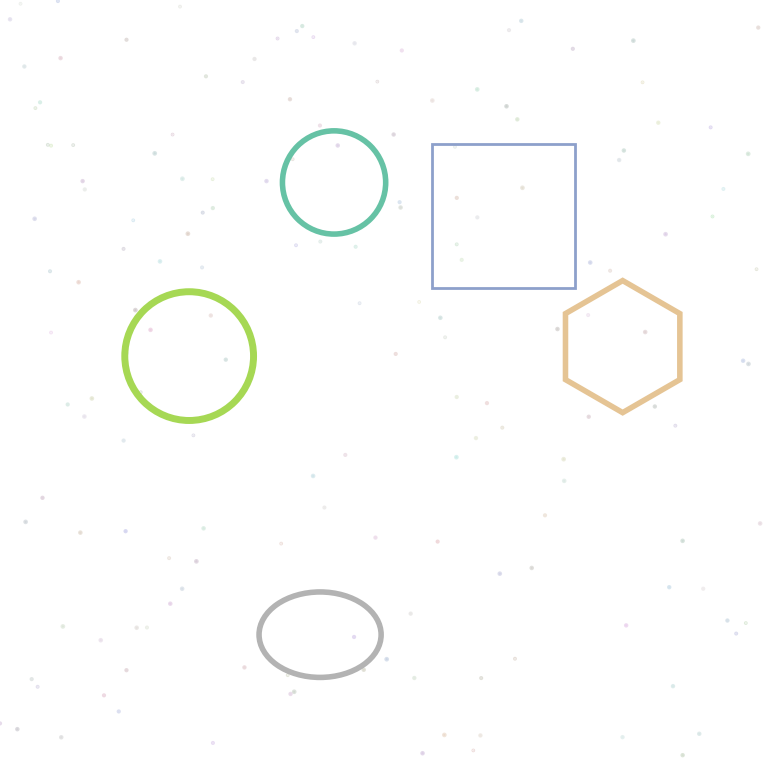[{"shape": "circle", "thickness": 2, "radius": 0.34, "center": [0.434, 0.763]}, {"shape": "square", "thickness": 1, "radius": 0.47, "center": [0.654, 0.719]}, {"shape": "circle", "thickness": 2.5, "radius": 0.42, "center": [0.246, 0.538]}, {"shape": "hexagon", "thickness": 2, "radius": 0.43, "center": [0.809, 0.55]}, {"shape": "oval", "thickness": 2, "radius": 0.4, "center": [0.416, 0.176]}]